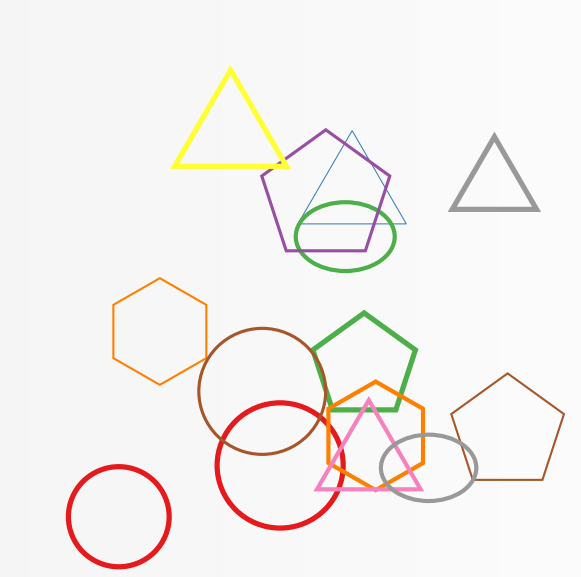[{"shape": "circle", "thickness": 2.5, "radius": 0.54, "center": [0.482, 0.193]}, {"shape": "circle", "thickness": 2.5, "radius": 0.43, "center": [0.204, 0.104]}, {"shape": "triangle", "thickness": 0.5, "radius": 0.54, "center": [0.606, 0.665]}, {"shape": "oval", "thickness": 2, "radius": 0.43, "center": [0.594, 0.589]}, {"shape": "pentagon", "thickness": 2.5, "radius": 0.46, "center": [0.626, 0.364]}, {"shape": "pentagon", "thickness": 1.5, "radius": 0.58, "center": [0.561, 0.659]}, {"shape": "hexagon", "thickness": 2, "radius": 0.47, "center": [0.646, 0.244]}, {"shape": "hexagon", "thickness": 1, "radius": 0.46, "center": [0.275, 0.425]}, {"shape": "triangle", "thickness": 2.5, "radius": 0.56, "center": [0.397, 0.767]}, {"shape": "pentagon", "thickness": 1, "radius": 0.51, "center": [0.873, 0.251]}, {"shape": "circle", "thickness": 1.5, "radius": 0.55, "center": [0.451, 0.321]}, {"shape": "triangle", "thickness": 2, "radius": 0.51, "center": [0.634, 0.203]}, {"shape": "oval", "thickness": 2, "radius": 0.41, "center": [0.737, 0.189]}, {"shape": "triangle", "thickness": 2.5, "radius": 0.42, "center": [0.851, 0.678]}]